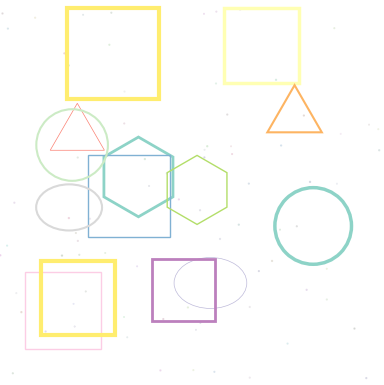[{"shape": "hexagon", "thickness": 2, "radius": 0.52, "center": [0.36, 0.54]}, {"shape": "circle", "thickness": 2.5, "radius": 0.5, "center": [0.813, 0.413]}, {"shape": "square", "thickness": 2.5, "radius": 0.49, "center": [0.679, 0.882]}, {"shape": "oval", "thickness": 0.5, "radius": 0.47, "center": [0.547, 0.265]}, {"shape": "triangle", "thickness": 0.5, "radius": 0.41, "center": [0.201, 0.65]}, {"shape": "square", "thickness": 1, "radius": 0.53, "center": [0.335, 0.491]}, {"shape": "triangle", "thickness": 1.5, "radius": 0.41, "center": [0.765, 0.697]}, {"shape": "hexagon", "thickness": 1, "radius": 0.45, "center": [0.512, 0.507]}, {"shape": "square", "thickness": 1, "radius": 0.5, "center": [0.163, 0.194]}, {"shape": "oval", "thickness": 1.5, "radius": 0.43, "center": [0.179, 0.461]}, {"shape": "square", "thickness": 2, "radius": 0.4, "center": [0.477, 0.246]}, {"shape": "circle", "thickness": 1.5, "radius": 0.46, "center": [0.187, 0.623]}, {"shape": "square", "thickness": 3, "radius": 0.59, "center": [0.294, 0.862]}, {"shape": "square", "thickness": 3, "radius": 0.48, "center": [0.202, 0.227]}]